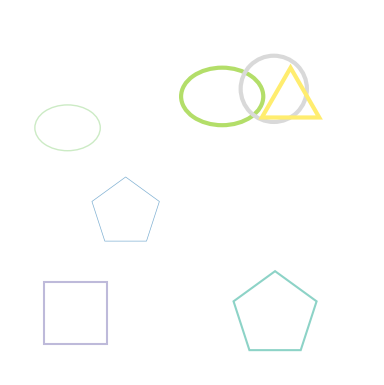[{"shape": "pentagon", "thickness": 1.5, "radius": 0.57, "center": [0.714, 0.182]}, {"shape": "square", "thickness": 1.5, "radius": 0.4, "center": [0.196, 0.186]}, {"shape": "pentagon", "thickness": 0.5, "radius": 0.46, "center": [0.326, 0.448]}, {"shape": "oval", "thickness": 3, "radius": 0.53, "center": [0.577, 0.75]}, {"shape": "circle", "thickness": 3, "radius": 0.43, "center": [0.711, 0.769]}, {"shape": "oval", "thickness": 1, "radius": 0.42, "center": [0.175, 0.668]}, {"shape": "triangle", "thickness": 3, "radius": 0.43, "center": [0.755, 0.738]}]